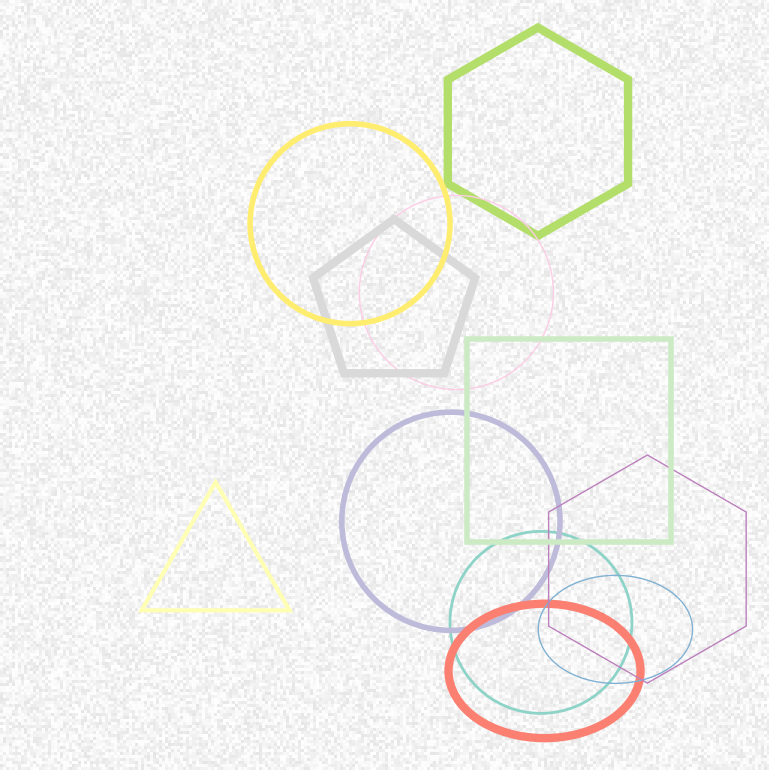[{"shape": "circle", "thickness": 1, "radius": 0.59, "center": [0.703, 0.192]}, {"shape": "triangle", "thickness": 1.5, "radius": 0.55, "center": [0.28, 0.263]}, {"shape": "circle", "thickness": 2, "radius": 0.71, "center": [0.586, 0.323]}, {"shape": "oval", "thickness": 3, "radius": 0.62, "center": [0.707, 0.129]}, {"shape": "oval", "thickness": 0.5, "radius": 0.5, "center": [0.799, 0.183]}, {"shape": "hexagon", "thickness": 3, "radius": 0.68, "center": [0.699, 0.829]}, {"shape": "circle", "thickness": 0.5, "radius": 0.63, "center": [0.593, 0.62]}, {"shape": "pentagon", "thickness": 3, "radius": 0.55, "center": [0.512, 0.605]}, {"shape": "hexagon", "thickness": 0.5, "radius": 0.74, "center": [0.841, 0.261]}, {"shape": "square", "thickness": 2, "radius": 0.66, "center": [0.739, 0.428]}, {"shape": "circle", "thickness": 2, "radius": 0.65, "center": [0.455, 0.71]}]